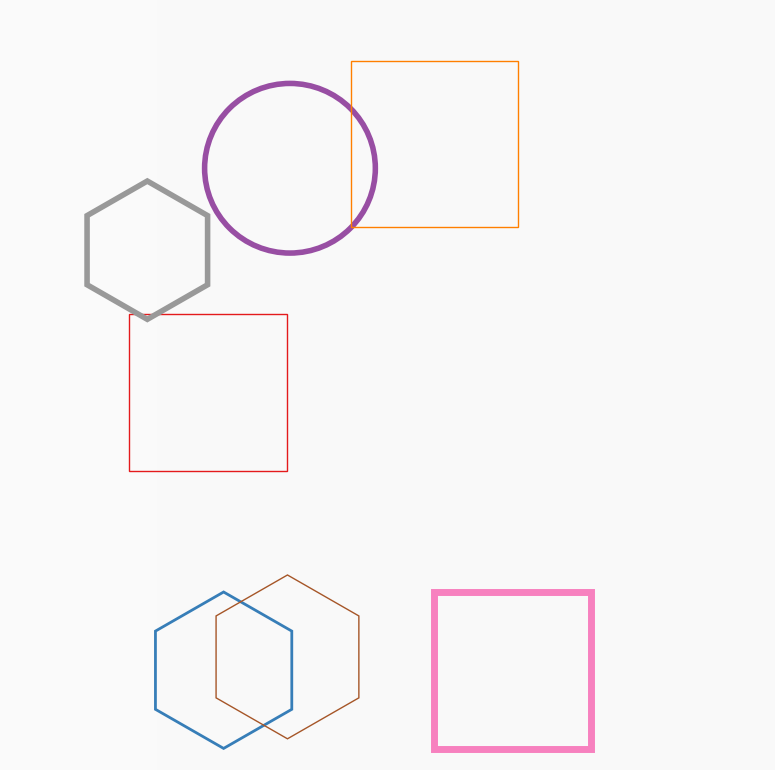[{"shape": "square", "thickness": 0.5, "radius": 0.51, "center": [0.268, 0.49]}, {"shape": "hexagon", "thickness": 1, "radius": 0.51, "center": [0.289, 0.13]}, {"shape": "circle", "thickness": 2, "radius": 0.55, "center": [0.374, 0.782]}, {"shape": "square", "thickness": 0.5, "radius": 0.54, "center": [0.56, 0.813]}, {"shape": "hexagon", "thickness": 0.5, "radius": 0.53, "center": [0.371, 0.147]}, {"shape": "square", "thickness": 2.5, "radius": 0.51, "center": [0.661, 0.129]}, {"shape": "hexagon", "thickness": 2, "radius": 0.45, "center": [0.19, 0.675]}]